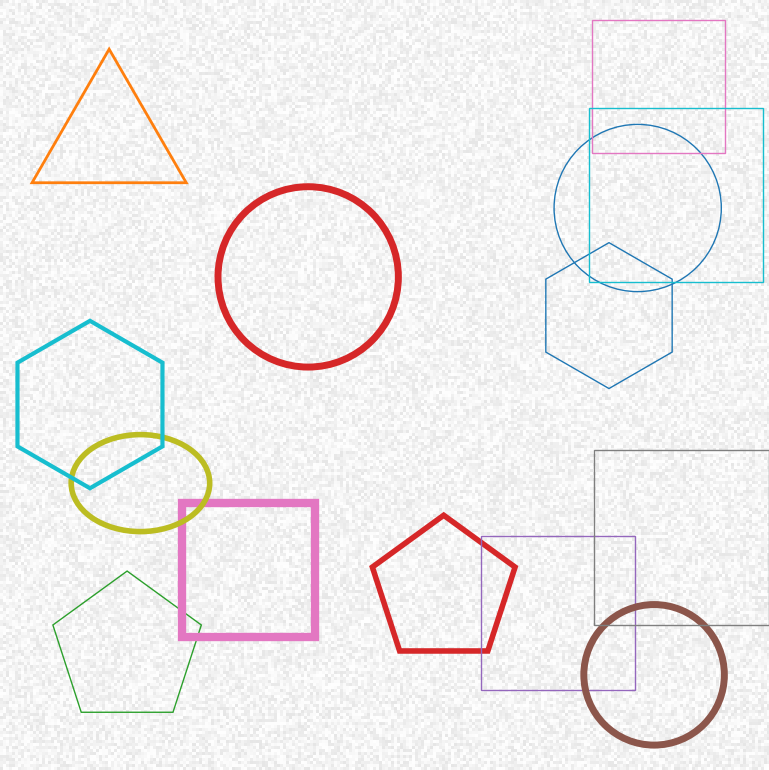[{"shape": "circle", "thickness": 0.5, "radius": 0.54, "center": [0.828, 0.73]}, {"shape": "hexagon", "thickness": 0.5, "radius": 0.47, "center": [0.791, 0.59]}, {"shape": "triangle", "thickness": 1, "radius": 0.58, "center": [0.142, 0.82]}, {"shape": "pentagon", "thickness": 0.5, "radius": 0.51, "center": [0.165, 0.157]}, {"shape": "circle", "thickness": 2.5, "radius": 0.59, "center": [0.4, 0.64]}, {"shape": "pentagon", "thickness": 2, "radius": 0.49, "center": [0.576, 0.233]}, {"shape": "square", "thickness": 0.5, "radius": 0.5, "center": [0.724, 0.204]}, {"shape": "circle", "thickness": 2.5, "radius": 0.46, "center": [0.849, 0.124]}, {"shape": "square", "thickness": 0.5, "radius": 0.43, "center": [0.855, 0.888]}, {"shape": "square", "thickness": 3, "radius": 0.43, "center": [0.323, 0.26]}, {"shape": "square", "thickness": 0.5, "radius": 0.57, "center": [0.886, 0.302]}, {"shape": "oval", "thickness": 2, "radius": 0.45, "center": [0.182, 0.373]}, {"shape": "square", "thickness": 0.5, "radius": 0.57, "center": [0.878, 0.747]}, {"shape": "hexagon", "thickness": 1.5, "radius": 0.54, "center": [0.117, 0.475]}]